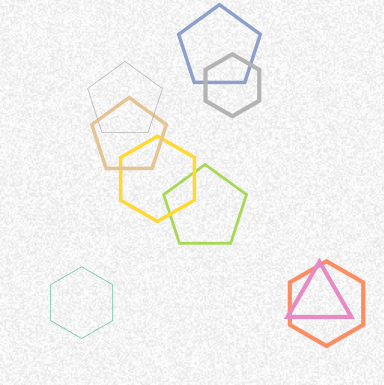[{"shape": "hexagon", "thickness": 0.5, "radius": 0.47, "center": [0.212, 0.214]}, {"shape": "hexagon", "thickness": 3, "radius": 0.55, "center": [0.848, 0.211]}, {"shape": "pentagon", "thickness": 2.5, "radius": 0.56, "center": [0.57, 0.876]}, {"shape": "triangle", "thickness": 3, "radius": 0.48, "center": [0.83, 0.225]}, {"shape": "pentagon", "thickness": 2, "radius": 0.57, "center": [0.533, 0.46]}, {"shape": "hexagon", "thickness": 2.5, "radius": 0.55, "center": [0.409, 0.536]}, {"shape": "pentagon", "thickness": 2.5, "radius": 0.51, "center": [0.335, 0.645]}, {"shape": "pentagon", "thickness": 0.5, "radius": 0.51, "center": [0.325, 0.738]}, {"shape": "hexagon", "thickness": 3, "radius": 0.4, "center": [0.604, 0.779]}]